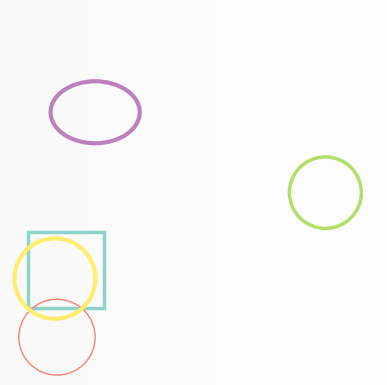[{"shape": "square", "thickness": 2.5, "radius": 0.49, "center": [0.17, 0.299]}, {"shape": "circle", "thickness": 1, "radius": 0.49, "center": [0.147, 0.124]}, {"shape": "circle", "thickness": 2.5, "radius": 0.46, "center": [0.84, 0.5]}, {"shape": "oval", "thickness": 3, "radius": 0.58, "center": [0.246, 0.708]}, {"shape": "circle", "thickness": 3, "radius": 0.52, "center": [0.142, 0.276]}]